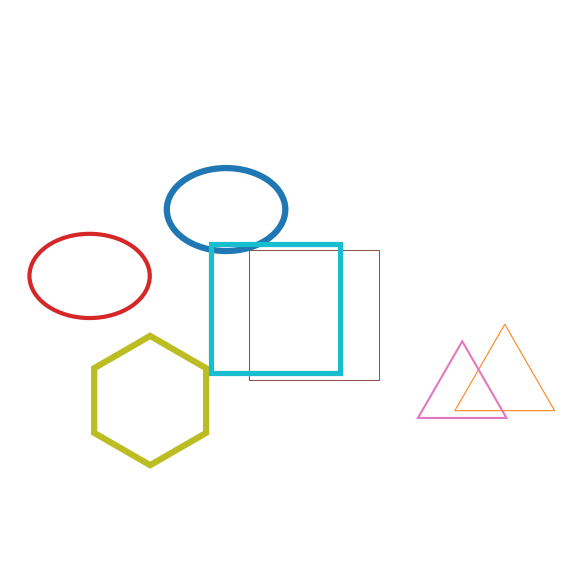[{"shape": "oval", "thickness": 3, "radius": 0.51, "center": [0.391, 0.636]}, {"shape": "triangle", "thickness": 0.5, "radius": 0.5, "center": [0.874, 0.338]}, {"shape": "oval", "thickness": 2, "radius": 0.52, "center": [0.155, 0.521]}, {"shape": "square", "thickness": 0.5, "radius": 0.56, "center": [0.543, 0.454]}, {"shape": "triangle", "thickness": 1, "radius": 0.44, "center": [0.8, 0.32]}, {"shape": "hexagon", "thickness": 3, "radius": 0.56, "center": [0.26, 0.306]}, {"shape": "square", "thickness": 2.5, "radius": 0.56, "center": [0.477, 0.465]}]